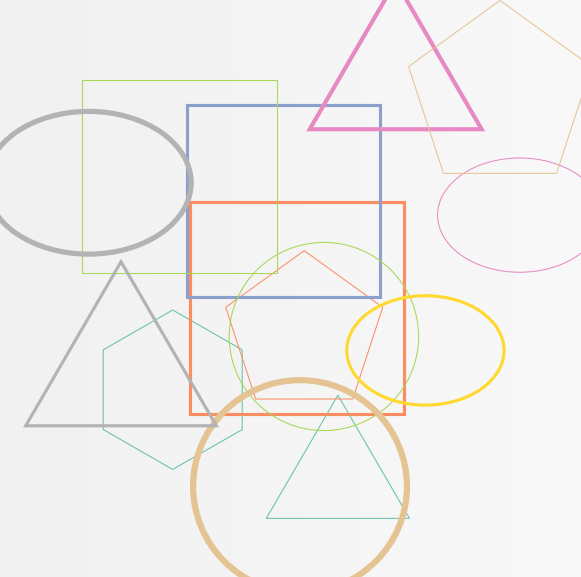[{"shape": "hexagon", "thickness": 0.5, "radius": 0.69, "center": [0.297, 0.324]}, {"shape": "triangle", "thickness": 0.5, "radius": 0.71, "center": [0.581, 0.173]}, {"shape": "pentagon", "thickness": 0.5, "radius": 0.71, "center": [0.523, 0.423]}, {"shape": "square", "thickness": 1.5, "radius": 0.92, "center": [0.511, 0.466]}, {"shape": "square", "thickness": 1.5, "radius": 0.83, "center": [0.488, 0.651]}, {"shape": "oval", "thickness": 0.5, "radius": 0.71, "center": [0.894, 0.627]}, {"shape": "triangle", "thickness": 2, "radius": 0.85, "center": [0.681, 0.861]}, {"shape": "square", "thickness": 0.5, "radius": 0.84, "center": [0.309, 0.693]}, {"shape": "circle", "thickness": 0.5, "radius": 0.81, "center": [0.557, 0.416]}, {"shape": "oval", "thickness": 1.5, "radius": 0.68, "center": [0.732, 0.392]}, {"shape": "circle", "thickness": 3, "radius": 0.92, "center": [0.516, 0.157]}, {"shape": "pentagon", "thickness": 0.5, "radius": 0.83, "center": [0.86, 0.833]}, {"shape": "triangle", "thickness": 1.5, "radius": 0.95, "center": [0.208, 0.357]}, {"shape": "oval", "thickness": 2.5, "radius": 0.88, "center": [0.152, 0.683]}]